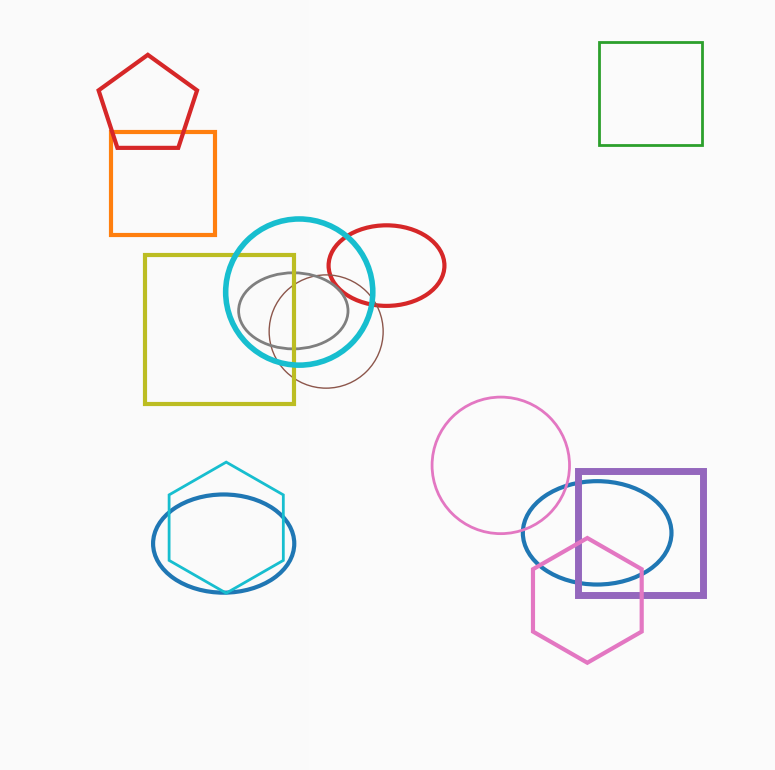[{"shape": "oval", "thickness": 1.5, "radius": 0.46, "center": [0.289, 0.294]}, {"shape": "oval", "thickness": 1.5, "radius": 0.48, "center": [0.771, 0.308]}, {"shape": "square", "thickness": 1.5, "radius": 0.34, "center": [0.21, 0.762]}, {"shape": "square", "thickness": 1, "radius": 0.33, "center": [0.839, 0.879]}, {"shape": "pentagon", "thickness": 1.5, "radius": 0.33, "center": [0.191, 0.862]}, {"shape": "oval", "thickness": 1.5, "radius": 0.37, "center": [0.499, 0.655]}, {"shape": "square", "thickness": 2.5, "radius": 0.4, "center": [0.826, 0.308]}, {"shape": "circle", "thickness": 0.5, "radius": 0.37, "center": [0.421, 0.569]}, {"shape": "circle", "thickness": 1, "radius": 0.44, "center": [0.646, 0.396]}, {"shape": "hexagon", "thickness": 1.5, "radius": 0.4, "center": [0.758, 0.22]}, {"shape": "oval", "thickness": 1, "radius": 0.35, "center": [0.378, 0.596]}, {"shape": "square", "thickness": 1.5, "radius": 0.48, "center": [0.284, 0.572]}, {"shape": "circle", "thickness": 2, "radius": 0.47, "center": [0.386, 0.621]}, {"shape": "hexagon", "thickness": 1, "radius": 0.43, "center": [0.292, 0.315]}]